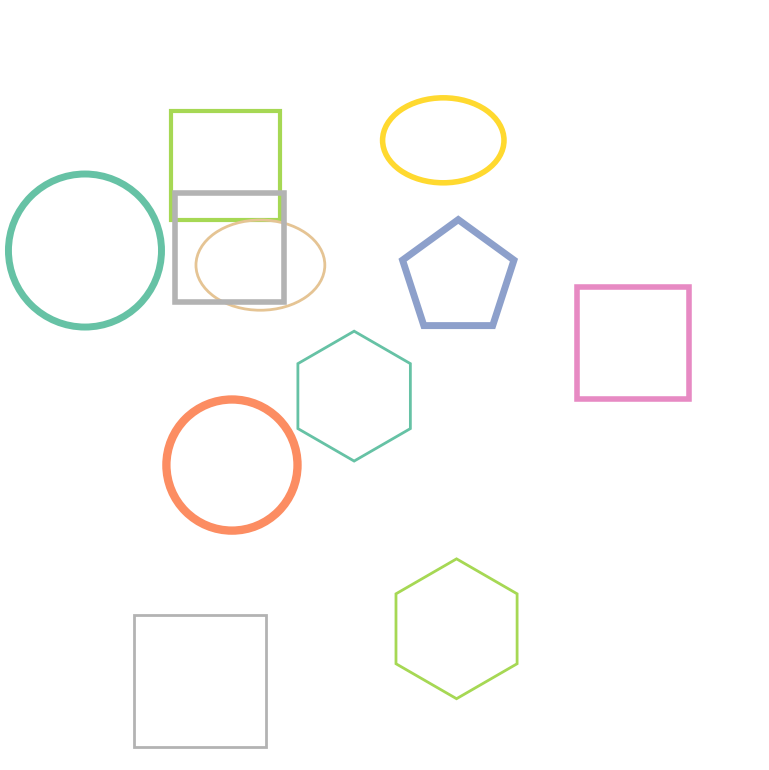[{"shape": "circle", "thickness": 2.5, "radius": 0.5, "center": [0.11, 0.675]}, {"shape": "hexagon", "thickness": 1, "radius": 0.42, "center": [0.46, 0.486]}, {"shape": "circle", "thickness": 3, "radius": 0.43, "center": [0.301, 0.396]}, {"shape": "pentagon", "thickness": 2.5, "radius": 0.38, "center": [0.595, 0.639]}, {"shape": "square", "thickness": 2, "radius": 0.37, "center": [0.822, 0.555]}, {"shape": "hexagon", "thickness": 1, "radius": 0.45, "center": [0.593, 0.183]}, {"shape": "square", "thickness": 1.5, "radius": 0.35, "center": [0.293, 0.785]}, {"shape": "oval", "thickness": 2, "radius": 0.39, "center": [0.576, 0.818]}, {"shape": "oval", "thickness": 1, "radius": 0.42, "center": [0.338, 0.656]}, {"shape": "square", "thickness": 1, "radius": 0.43, "center": [0.26, 0.115]}, {"shape": "square", "thickness": 2, "radius": 0.35, "center": [0.298, 0.678]}]